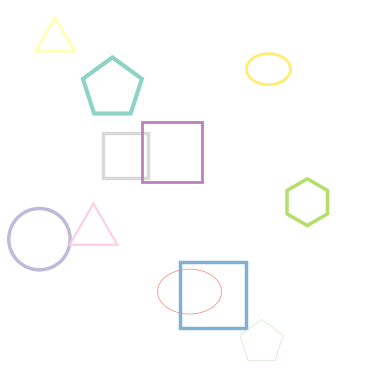[{"shape": "pentagon", "thickness": 3, "radius": 0.4, "center": [0.292, 0.77]}, {"shape": "triangle", "thickness": 2, "radius": 0.29, "center": [0.143, 0.896]}, {"shape": "circle", "thickness": 2.5, "radius": 0.4, "center": [0.102, 0.379]}, {"shape": "oval", "thickness": 0.5, "radius": 0.42, "center": [0.492, 0.243]}, {"shape": "square", "thickness": 2.5, "radius": 0.43, "center": [0.554, 0.233]}, {"shape": "hexagon", "thickness": 2.5, "radius": 0.3, "center": [0.798, 0.475]}, {"shape": "triangle", "thickness": 1.5, "radius": 0.36, "center": [0.243, 0.4]}, {"shape": "square", "thickness": 2.5, "radius": 0.3, "center": [0.325, 0.596]}, {"shape": "square", "thickness": 2, "radius": 0.39, "center": [0.447, 0.606]}, {"shape": "pentagon", "thickness": 0.5, "radius": 0.3, "center": [0.679, 0.111]}, {"shape": "oval", "thickness": 2, "radius": 0.29, "center": [0.697, 0.82]}]